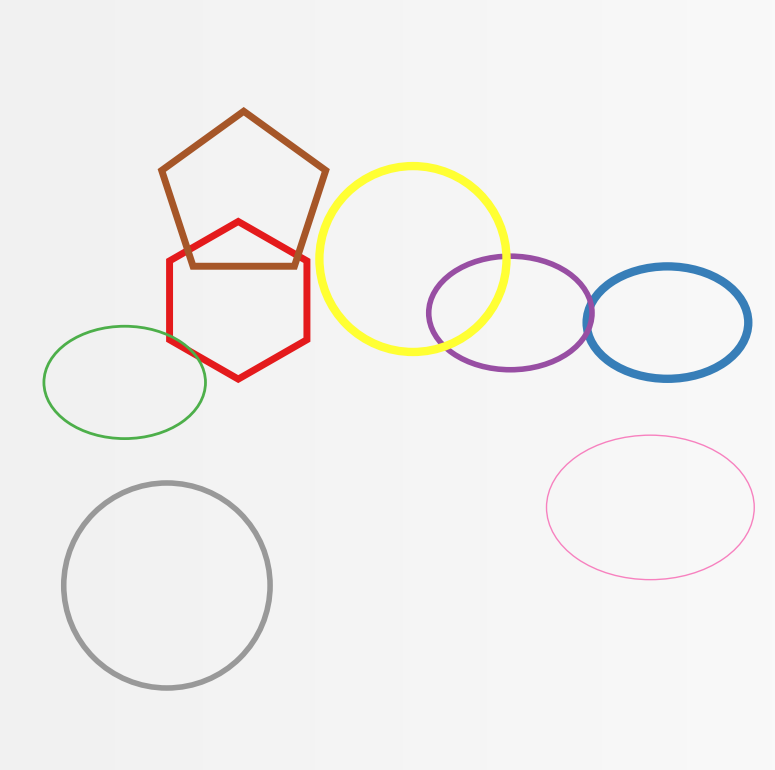[{"shape": "hexagon", "thickness": 2.5, "radius": 0.51, "center": [0.307, 0.61]}, {"shape": "oval", "thickness": 3, "radius": 0.52, "center": [0.861, 0.581]}, {"shape": "oval", "thickness": 1, "radius": 0.52, "center": [0.161, 0.503]}, {"shape": "oval", "thickness": 2, "radius": 0.53, "center": [0.659, 0.594]}, {"shape": "circle", "thickness": 3, "radius": 0.6, "center": [0.533, 0.664]}, {"shape": "pentagon", "thickness": 2.5, "radius": 0.56, "center": [0.314, 0.744]}, {"shape": "oval", "thickness": 0.5, "radius": 0.67, "center": [0.839, 0.341]}, {"shape": "circle", "thickness": 2, "radius": 0.67, "center": [0.215, 0.24]}]